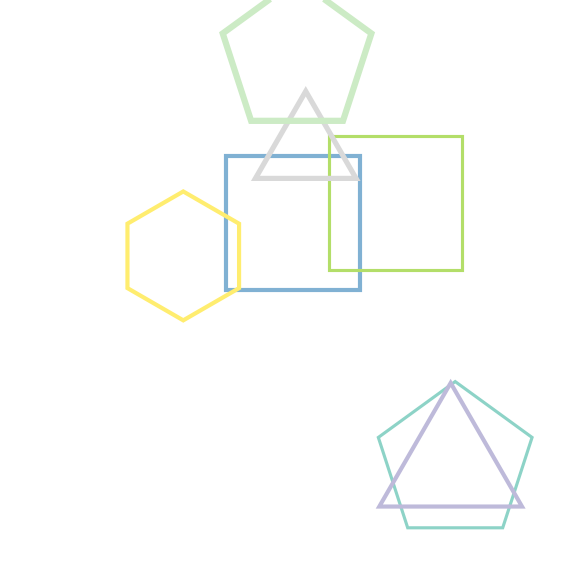[{"shape": "pentagon", "thickness": 1.5, "radius": 0.7, "center": [0.788, 0.198]}, {"shape": "triangle", "thickness": 2, "radius": 0.71, "center": [0.78, 0.193]}, {"shape": "square", "thickness": 2, "radius": 0.58, "center": [0.507, 0.613]}, {"shape": "square", "thickness": 1.5, "radius": 0.58, "center": [0.685, 0.648]}, {"shape": "triangle", "thickness": 2.5, "radius": 0.5, "center": [0.529, 0.741]}, {"shape": "pentagon", "thickness": 3, "radius": 0.68, "center": [0.514, 0.899]}, {"shape": "hexagon", "thickness": 2, "radius": 0.56, "center": [0.317, 0.556]}]